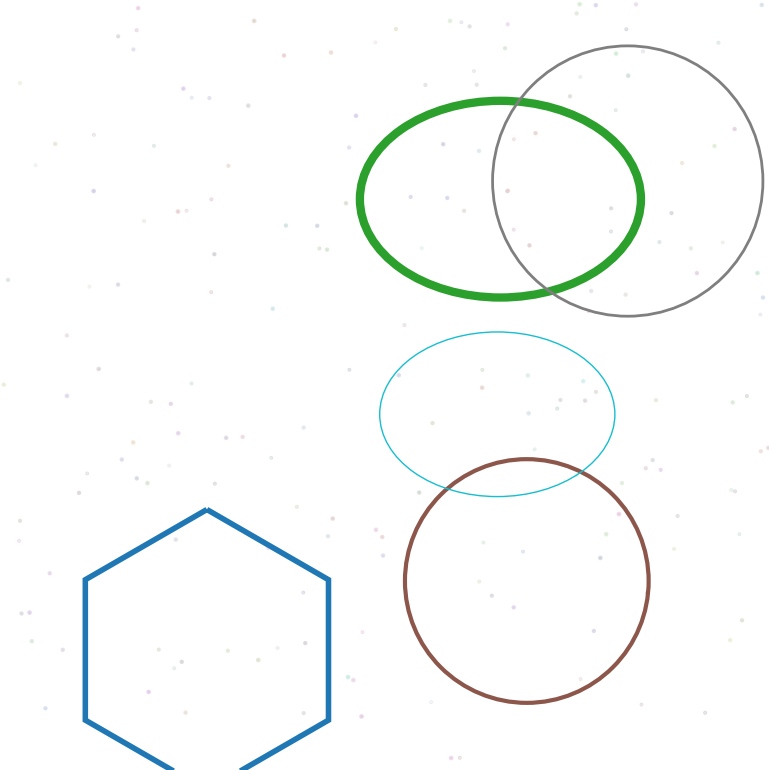[{"shape": "hexagon", "thickness": 2, "radius": 0.91, "center": [0.269, 0.156]}, {"shape": "oval", "thickness": 3, "radius": 0.91, "center": [0.65, 0.741]}, {"shape": "circle", "thickness": 1.5, "radius": 0.79, "center": [0.684, 0.245]}, {"shape": "circle", "thickness": 1, "radius": 0.88, "center": [0.815, 0.765]}, {"shape": "oval", "thickness": 0.5, "radius": 0.76, "center": [0.646, 0.462]}]